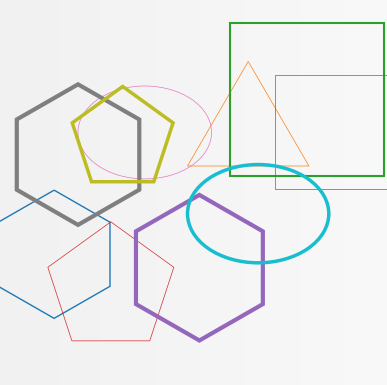[{"shape": "hexagon", "thickness": 1, "radius": 0.83, "center": [0.14, 0.34]}, {"shape": "triangle", "thickness": 0.5, "radius": 0.9, "center": [0.641, 0.659]}, {"shape": "square", "thickness": 1.5, "radius": 1.0, "center": [0.793, 0.742]}, {"shape": "pentagon", "thickness": 0.5, "radius": 0.85, "center": [0.286, 0.253]}, {"shape": "hexagon", "thickness": 3, "radius": 0.95, "center": [0.515, 0.305]}, {"shape": "square", "thickness": 0.5, "radius": 0.75, "center": [0.858, 0.657]}, {"shape": "oval", "thickness": 0.5, "radius": 0.86, "center": [0.374, 0.656]}, {"shape": "hexagon", "thickness": 3, "radius": 0.91, "center": [0.201, 0.598]}, {"shape": "pentagon", "thickness": 2.5, "radius": 0.68, "center": [0.317, 0.639]}, {"shape": "oval", "thickness": 2.5, "radius": 0.91, "center": [0.666, 0.445]}]